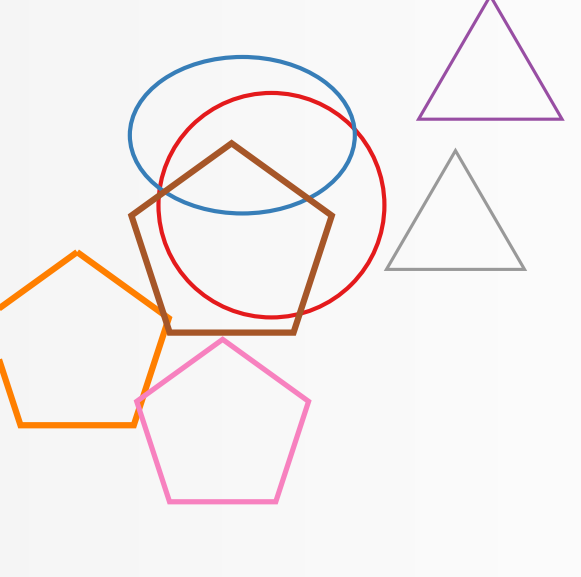[{"shape": "circle", "thickness": 2, "radius": 0.97, "center": [0.467, 0.644]}, {"shape": "oval", "thickness": 2, "radius": 0.97, "center": [0.417, 0.765]}, {"shape": "triangle", "thickness": 1.5, "radius": 0.71, "center": [0.844, 0.864]}, {"shape": "pentagon", "thickness": 3, "radius": 0.83, "center": [0.133, 0.397]}, {"shape": "pentagon", "thickness": 3, "radius": 0.91, "center": [0.398, 0.57]}, {"shape": "pentagon", "thickness": 2.5, "radius": 0.78, "center": [0.383, 0.256]}, {"shape": "triangle", "thickness": 1.5, "radius": 0.69, "center": [0.784, 0.601]}]